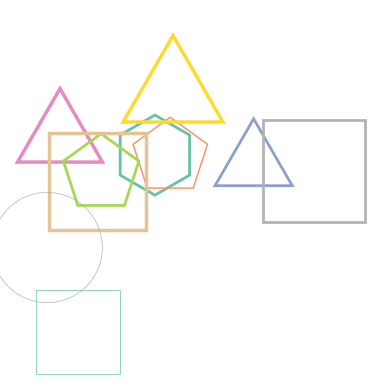[{"shape": "square", "thickness": 0.5, "radius": 0.54, "center": [0.202, 0.137]}, {"shape": "hexagon", "thickness": 2, "radius": 0.52, "center": [0.402, 0.597]}, {"shape": "pentagon", "thickness": 1, "radius": 0.51, "center": [0.442, 0.594]}, {"shape": "triangle", "thickness": 2, "radius": 0.58, "center": [0.659, 0.576]}, {"shape": "triangle", "thickness": 2.5, "radius": 0.64, "center": [0.156, 0.643]}, {"shape": "pentagon", "thickness": 2, "radius": 0.52, "center": [0.263, 0.55]}, {"shape": "triangle", "thickness": 2.5, "radius": 0.75, "center": [0.449, 0.758]}, {"shape": "square", "thickness": 2.5, "radius": 0.63, "center": [0.254, 0.529]}, {"shape": "circle", "thickness": 0.5, "radius": 0.72, "center": [0.123, 0.357]}, {"shape": "square", "thickness": 2, "radius": 0.66, "center": [0.816, 0.555]}]